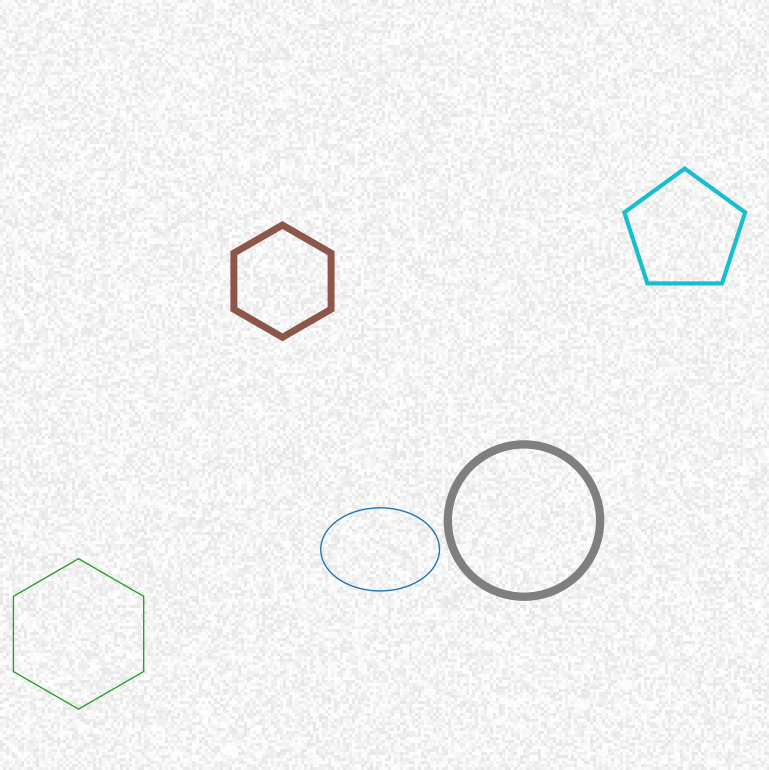[{"shape": "oval", "thickness": 0.5, "radius": 0.39, "center": [0.494, 0.287]}, {"shape": "hexagon", "thickness": 0.5, "radius": 0.49, "center": [0.102, 0.177]}, {"shape": "hexagon", "thickness": 2.5, "radius": 0.36, "center": [0.367, 0.635]}, {"shape": "circle", "thickness": 3, "radius": 0.49, "center": [0.681, 0.324]}, {"shape": "pentagon", "thickness": 1.5, "radius": 0.41, "center": [0.889, 0.699]}]